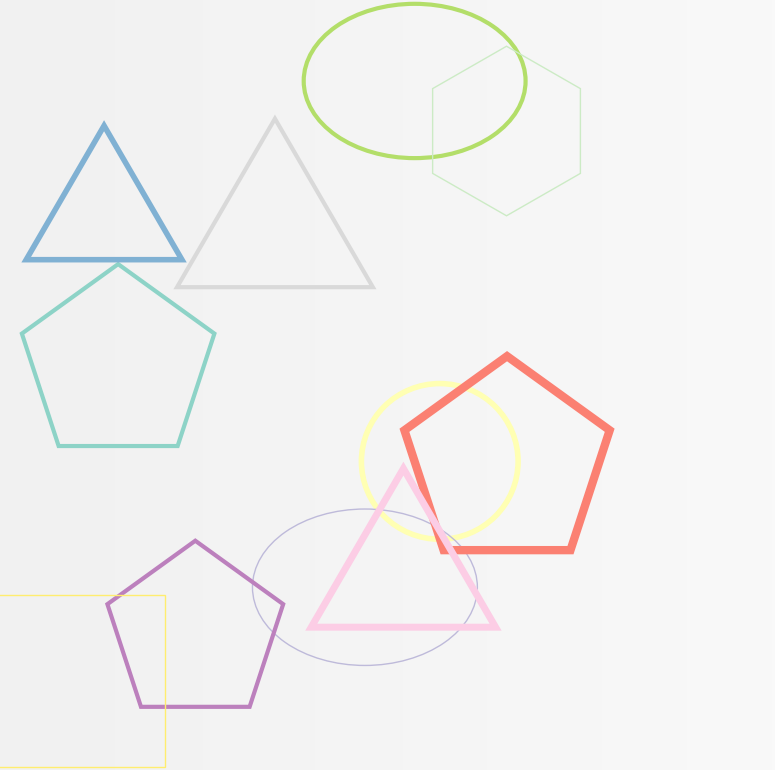[{"shape": "pentagon", "thickness": 1.5, "radius": 0.65, "center": [0.152, 0.526]}, {"shape": "circle", "thickness": 2, "radius": 0.51, "center": [0.567, 0.401]}, {"shape": "oval", "thickness": 0.5, "radius": 0.73, "center": [0.471, 0.237]}, {"shape": "pentagon", "thickness": 3, "radius": 0.7, "center": [0.654, 0.398]}, {"shape": "triangle", "thickness": 2, "radius": 0.58, "center": [0.134, 0.721]}, {"shape": "oval", "thickness": 1.5, "radius": 0.72, "center": [0.535, 0.895]}, {"shape": "triangle", "thickness": 2.5, "radius": 0.69, "center": [0.521, 0.254]}, {"shape": "triangle", "thickness": 1.5, "radius": 0.73, "center": [0.355, 0.7]}, {"shape": "pentagon", "thickness": 1.5, "radius": 0.6, "center": [0.252, 0.179]}, {"shape": "hexagon", "thickness": 0.5, "radius": 0.55, "center": [0.654, 0.83]}, {"shape": "square", "thickness": 0.5, "radius": 0.56, "center": [0.101, 0.115]}]